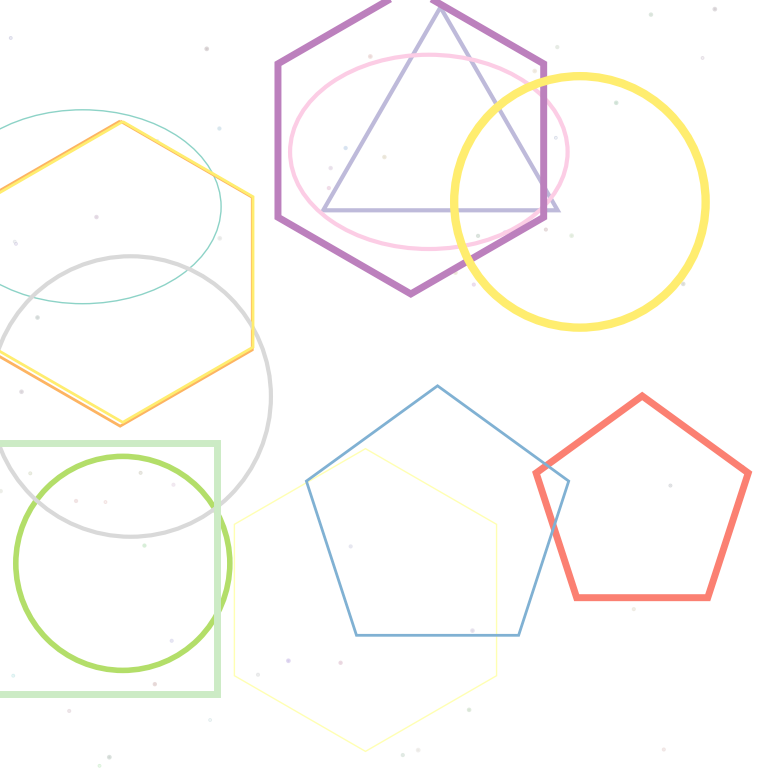[{"shape": "oval", "thickness": 0.5, "radius": 0.9, "center": [0.107, 0.732]}, {"shape": "hexagon", "thickness": 0.5, "radius": 0.98, "center": [0.475, 0.221]}, {"shape": "triangle", "thickness": 1.5, "radius": 0.88, "center": [0.572, 0.815]}, {"shape": "pentagon", "thickness": 2.5, "radius": 0.72, "center": [0.834, 0.341]}, {"shape": "pentagon", "thickness": 1, "radius": 0.9, "center": [0.568, 0.32]}, {"shape": "hexagon", "thickness": 1, "radius": 0.99, "center": [0.156, 0.645]}, {"shape": "circle", "thickness": 2, "radius": 0.69, "center": [0.16, 0.268]}, {"shape": "oval", "thickness": 1.5, "radius": 0.9, "center": [0.557, 0.803]}, {"shape": "circle", "thickness": 1.5, "radius": 0.91, "center": [0.17, 0.485]}, {"shape": "hexagon", "thickness": 2.5, "radius": 1.0, "center": [0.534, 0.817]}, {"shape": "square", "thickness": 2.5, "radius": 0.81, "center": [0.119, 0.262]}, {"shape": "circle", "thickness": 3, "radius": 0.82, "center": [0.753, 0.738]}, {"shape": "hexagon", "thickness": 1, "radius": 0.98, "center": [0.159, 0.647]}]